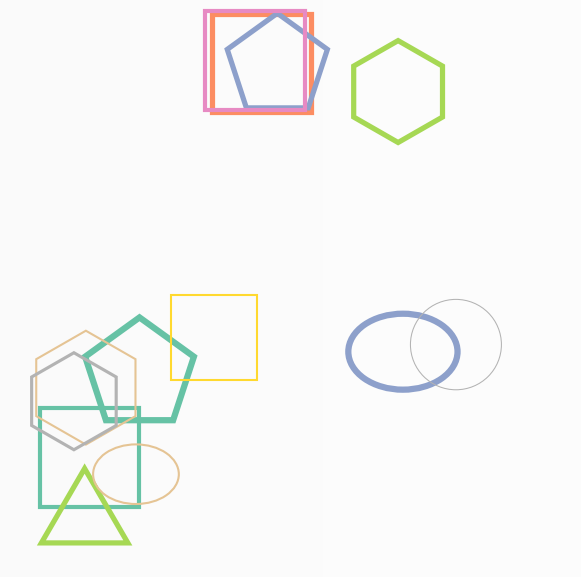[{"shape": "pentagon", "thickness": 3, "radius": 0.49, "center": [0.24, 0.351]}, {"shape": "square", "thickness": 2, "radius": 0.43, "center": [0.153, 0.207]}, {"shape": "square", "thickness": 2.5, "radius": 0.42, "center": [0.45, 0.89]}, {"shape": "pentagon", "thickness": 2.5, "radius": 0.45, "center": [0.477, 0.886]}, {"shape": "oval", "thickness": 3, "radius": 0.47, "center": [0.693, 0.39]}, {"shape": "square", "thickness": 2, "radius": 0.43, "center": [0.438, 0.895]}, {"shape": "triangle", "thickness": 2.5, "radius": 0.43, "center": [0.146, 0.102]}, {"shape": "hexagon", "thickness": 2.5, "radius": 0.44, "center": [0.685, 0.841]}, {"shape": "square", "thickness": 1, "radius": 0.37, "center": [0.368, 0.414]}, {"shape": "hexagon", "thickness": 1, "radius": 0.49, "center": [0.148, 0.328]}, {"shape": "oval", "thickness": 1, "radius": 0.37, "center": [0.234, 0.178]}, {"shape": "hexagon", "thickness": 1.5, "radius": 0.42, "center": [0.127, 0.304]}, {"shape": "circle", "thickness": 0.5, "radius": 0.39, "center": [0.784, 0.402]}]